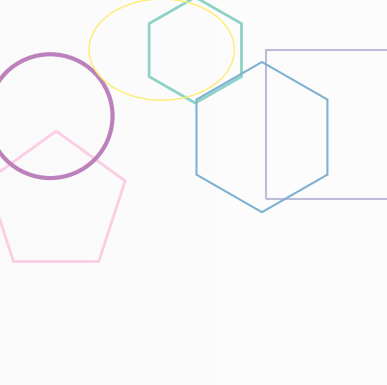[{"shape": "hexagon", "thickness": 2, "radius": 0.69, "center": [0.504, 0.87]}, {"shape": "square", "thickness": 1.5, "radius": 0.96, "center": [0.879, 0.677]}, {"shape": "hexagon", "thickness": 1.5, "radius": 0.98, "center": [0.676, 0.644]}, {"shape": "pentagon", "thickness": 2, "radius": 0.94, "center": [0.145, 0.472]}, {"shape": "circle", "thickness": 3, "radius": 0.8, "center": [0.13, 0.698]}, {"shape": "oval", "thickness": 1, "radius": 0.94, "center": [0.417, 0.871]}]